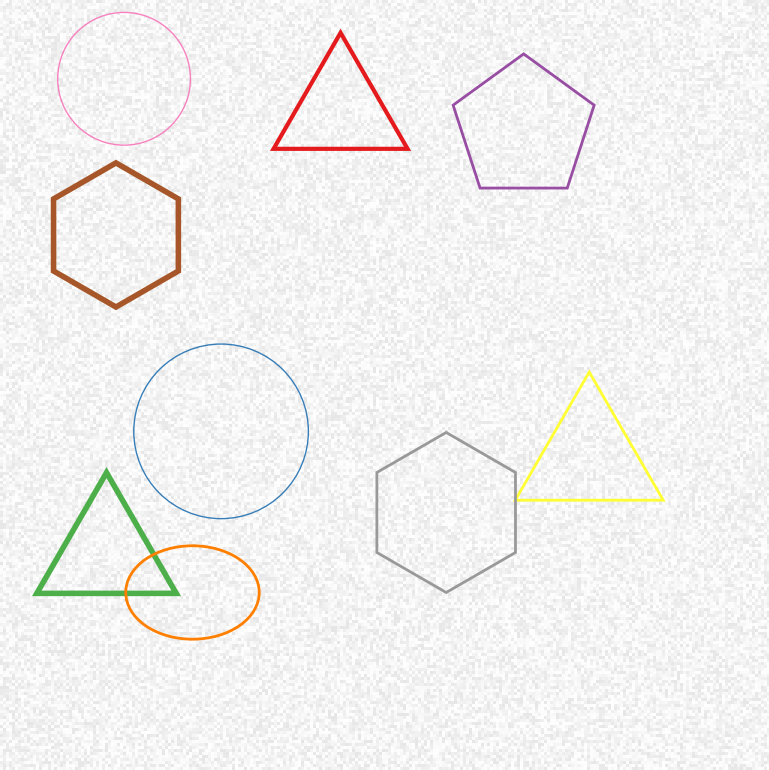[{"shape": "triangle", "thickness": 1.5, "radius": 0.5, "center": [0.442, 0.857]}, {"shape": "circle", "thickness": 0.5, "radius": 0.57, "center": [0.287, 0.44]}, {"shape": "triangle", "thickness": 2, "radius": 0.52, "center": [0.138, 0.282]}, {"shape": "pentagon", "thickness": 1, "radius": 0.48, "center": [0.68, 0.834]}, {"shape": "oval", "thickness": 1, "radius": 0.43, "center": [0.25, 0.231]}, {"shape": "triangle", "thickness": 1, "radius": 0.55, "center": [0.765, 0.406]}, {"shape": "hexagon", "thickness": 2, "radius": 0.47, "center": [0.151, 0.695]}, {"shape": "circle", "thickness": 0.5, "radius": 0.43, "center": [0.161, 0.898]}, {"shape": "hexagon", "thickness": 1, "radius": 0.52, "center": [0.579, 0.334]}]